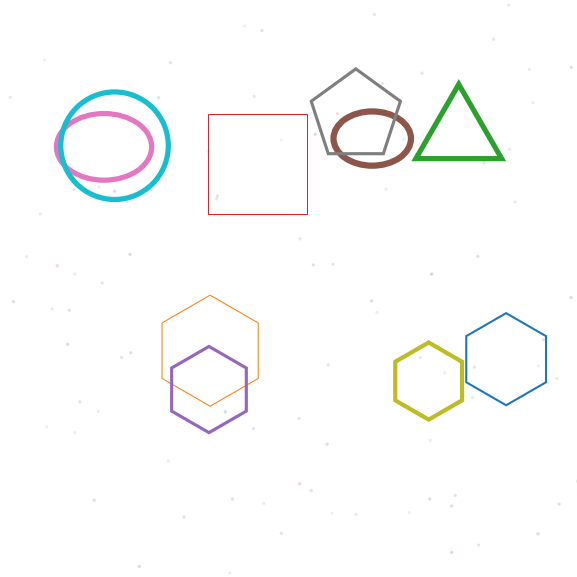[{"shape": "hexagon", "thickness": 1, "radius": 0.4, "center": [0.876, 0.377]}, {"shape": "hexagon", "thickness": 0.5, "radius": 0.48, "center": [0.364, 0.392]}, {"shape": "triangle", "thickness": 2.5, "radius": 0.43, "center": [0.794, 0.767]}, {"shape": "square", "thickness": 0.5, "radius": 0.43, "center": [0.446, 0.715]}, {"shape": "hexagon", "thickness": 1.5, "radius": 0.37, "center": [0.362, 0.325]}, {"shape": "oval", "thickness": 3, "radius": 0.34, "center": [0.645, 0.759]}, {"shape": "oval", "thickness": 2.5, "radius": 0.41, "center": [0.18, 0.745]}, {"shape": "pentagon", "thickness": 1.5, "radius": 0.41, "center": [0.616, 0.799]}, {"shape": "hexagon", "thickness": 2, "radius": 0.33, "center": [0.742, 0.339]}, {"shape": "circle", "thickness": 2.5, "radius": 0.47, "center": [0.198, 0.747]}]